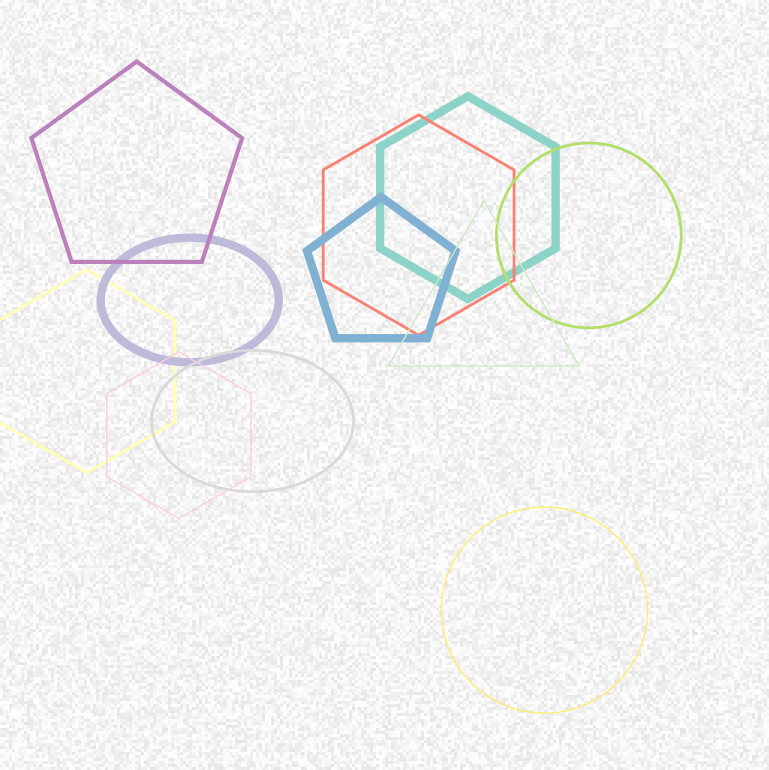[{"shape": "hexagon", "thickness": 3, "radius": 0.66, "center": [0.608, 0.743]}, {"shape": "hexagon", "thickness": 1, "radius": 0.66, "center": [0.113, 0.518]}, {"shape": "oval", "thickness": 3, "radius": 0.58, "center": [0.246, 0.61]}, {"shape": "hexagon", "thickness": 1, "radius": 0.72, "center": [0.544, 0.708]}, {"shape": "pentagon", "thickness": 3, "radius": 0.51, "center": [0.495, 0.643]}, {"shape": "circle", "thickness": 1, "radius": 0.6, "center": [0.765, 0.694]}, {"shape": "hexagon", "thickness": 0.5, "radius": 0.54, "center": [0.232, 0.435]}, {"shape": "oval", "thickness": 1, "radius": 0.66, "center": [0.328, 0.453]}, {"shape": "pentagon", "thickness": 1.5, "radius": 0.72, "center": [0.178, 0.776]}, {"shape": "triangle", "thickness": 0.5, "radius": 0.72, "center": [0.628, 0.596]}, {"shape": "circle", "thickness": 0.5, "radius": 0.67, "center": [0.707, 0.208]}]